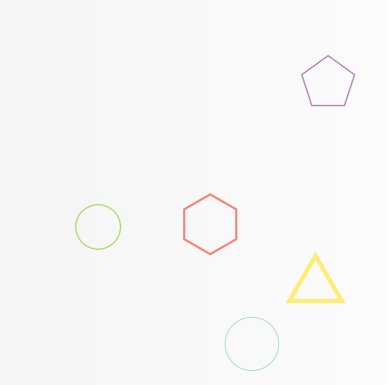[{"shape": "circle", "thickness": 0.5, "radius": 0.35, "center": [0.65, 0.107]}, {"shape": "hexagon", "thickness": 1.5, "radius": 0.39, "center": [0.542, 0.417]}, {"shape": "circle", "thickness": 1, "radius": 0.29, "center": [0.253, 0.411]}, {"shape": "pentagon", "thickness": 1, "radius": 0.36, "center": [0.847, 0.784]}, {"shape": "triangle", "thickness": 3, "radius": 0.39, "center": [0.814, 0.258]}]